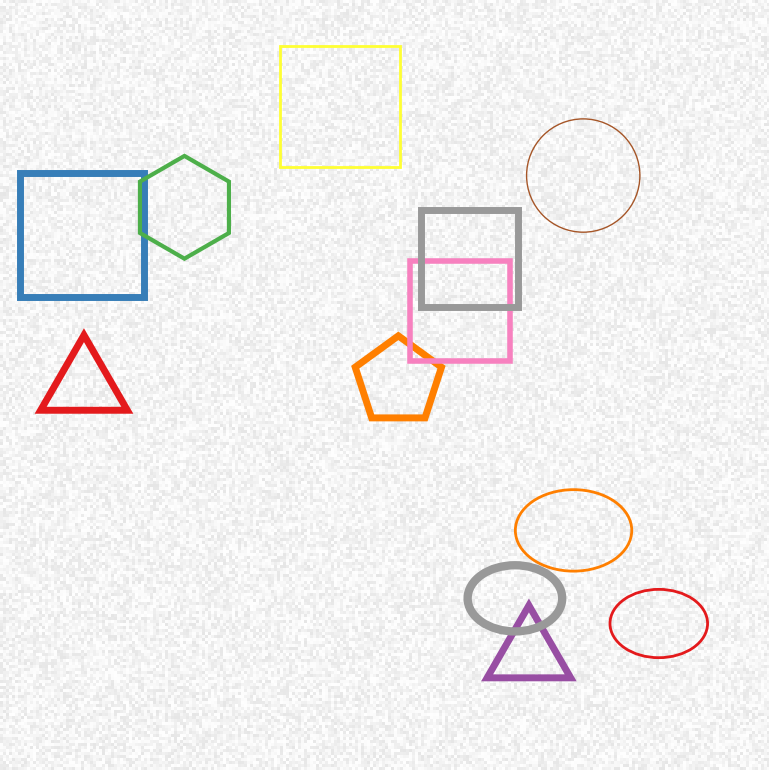[{"shape": "oval", "thickness": 1, "radius": 0.32, "center": [0.856, 0.19]}, {"shape": "triangle", "thickness": 2.5, "radius": 0.33, "center": [0.109, 0.5]}, {"shape": "square", "thickness": 2.5, "radius": 0.4, "center": [0.106, 0.695]}, {"shape": "hexagon", "thickness": 1.5, "radius": 0.33, "center": [0.24, 0.731]}, {"shape": "triangle", "thickness": 2.5, "radius": 0.31, "center": [0.687, 0.151]}, {"shape": "oval", "thickness": 1, "radius": 0.38, "center": [0.745, 0.311]}, {"shape": "pentagon", "thickness": 2.5, "radius": 0.29, "center": [0.517, 0.505]}, {"shape": "square", "thickness": 1, "radius": 0.39, "center": [0.442, 0.862]}, {"shape": "circle", "thickness": 0.5, "radius": 0.37, "center": [0.757, 0.772]}, {"shape": "square", "thickness": 2, "radius": 0.33, "center": [0.598, 0.596]}, {"shape": "square", "thickness": 2.5, "radius": 0.31, "center": [0.61, 0.664]}, {"shape": "oval", "thickness": 3, "radius": 0.31, "center": [0.669, 0.223]}]